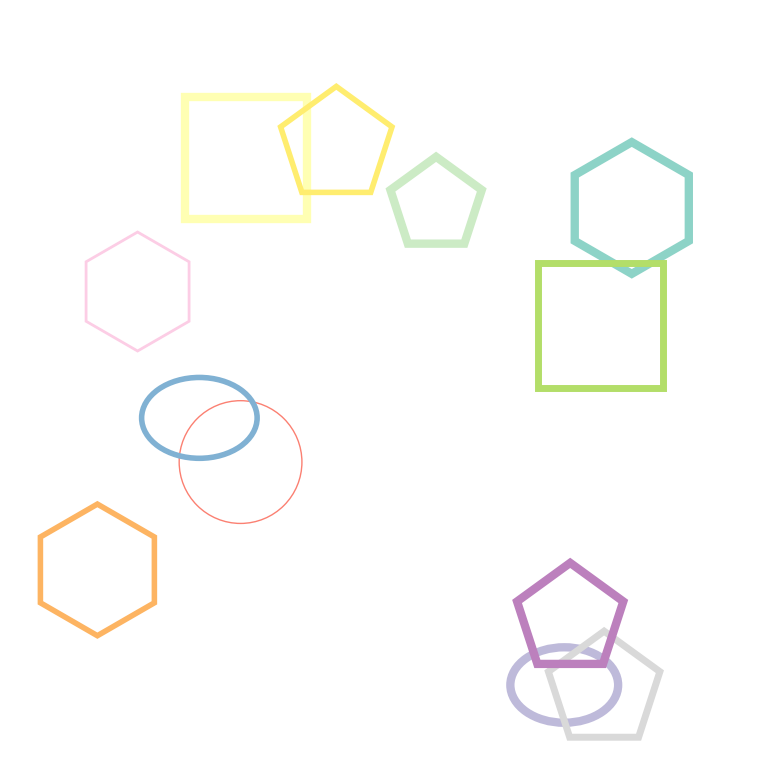[{"shape": "hexagon", "thickness": 3, "radius": 0.43, "center": [0.82, 0.73]}, {"shape": "square", "thickness": 3, "radius": 0.4, "center": [0.319, 0.795]}, {"shape": "oval", "thickness": 3, "radius": 0.35, "center": [0.733, 0.11]}, {"shape": "circle", "thickness": 0.5, "radius": 0.4, "center": [0.312, 0.4]}, {"shape": "oval", "thickness": 2, "radius": 0.38, "center": [0.259, 0.457]}, {"shape": "hexagon", "thickness": 2, "radius": 0.43, "center": [0.126, 0.26]}, {"shape": "square", "thickness": 2.5, "radius": 0.41, "center": [0.779, 0.577]}, {"shape": "hexagon", "thickness": 1, "radius": 0.39, "center": [0.179, 0.621]}, {"shape": "pentagon", "thickness": 2.5, "radius": 0.38, "center": [0.785, 0.104]}, {"shape": "pentagon", "thickness": 3, "radius": 0.36, "center": [0.74, 0.196]}, {"shape": "pentagon", "thickness": 3, "radius": 0.31, "center": [0.566, 0.734]}, {"shape": "pentagon", "thickness": 2, "radius": 0.38, "center": [0.437, 0.812]}]